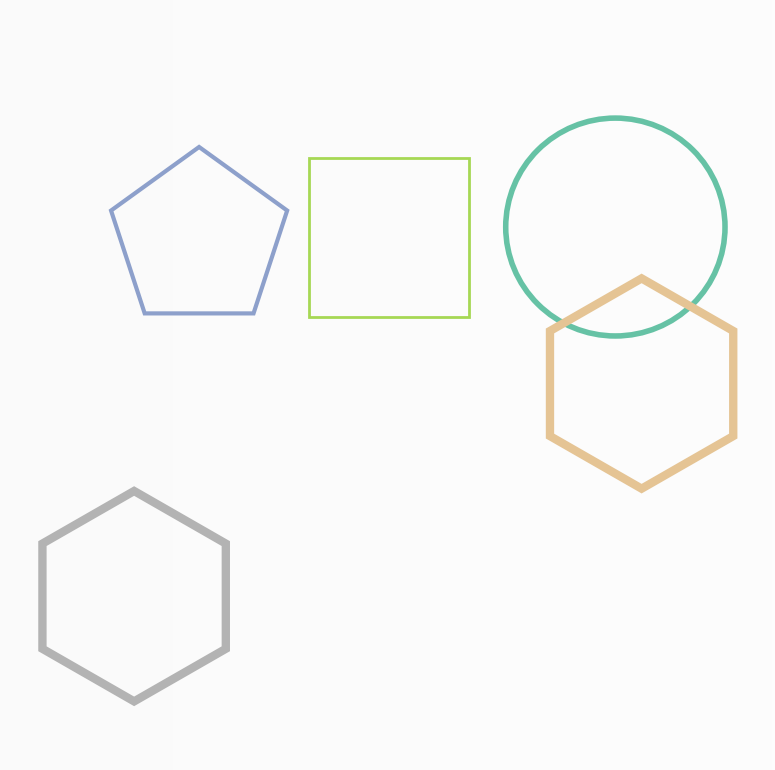[{"shape": "circle", "thickness": 2, "radius": 0.71, "center": [0.794, 0.705]}, {"shape": "pentagon", "thickness": 1.5, "radius": 0.6, "center": [0.257, 0.69]}, {"shape": "square", "thickness": 1, "radius": 0.52, "center": [0.502, 0.692]}, {"shape": "hexagon", "thickness": 3, "radius": 0.68, "center": [0.828, 0.502]}, {"shape": "hexagon", "thickness": 3, "radius": 0.68, "center": [0.173, 0.226]}]